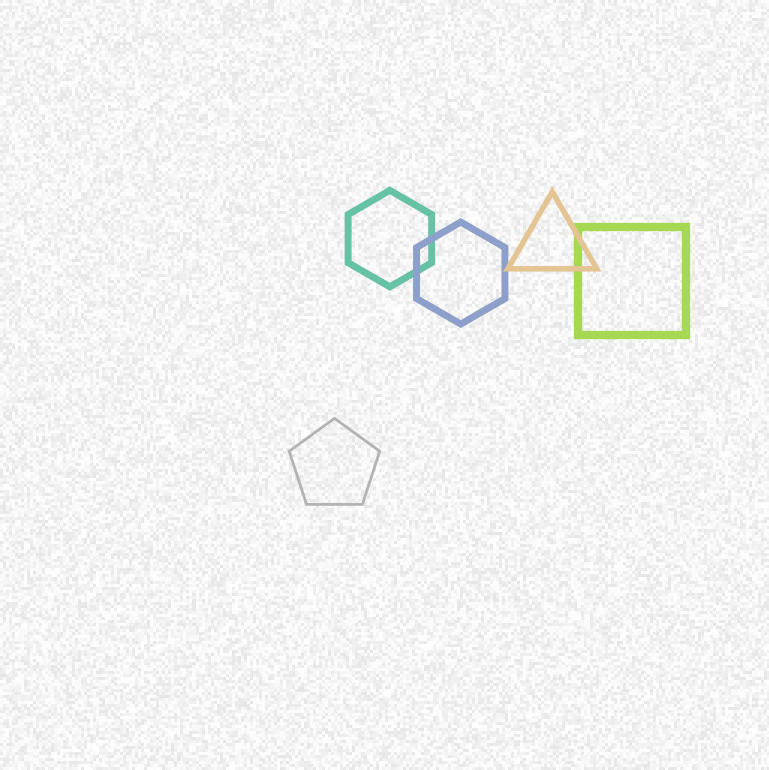[{"shape": "hexagon", "thickness": 2.5, "radius": 0.31, "center": [0.506, 0.69]}, {"shape": "hexagon", "thickness": 2.5, "radius": 0.33, "center": [0.598, 0.645]}, {"shape": "square", "thickness": 3, "radius": 0.35, "center": [0.821, 0.635]}, {"shape": "triangle", "thickness": 2, "radius": 0.33, "center": [0.717, 0.684]}, {"shape": "pentagon", "thickness": 1, "radius": 0.31, "center": [0.434, 0.395]}]